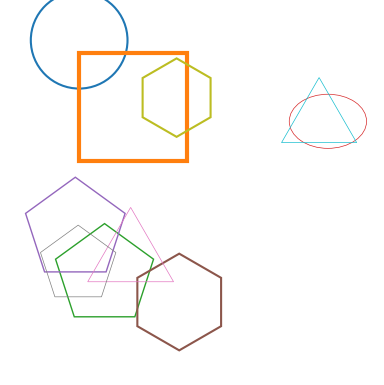[{"shape": "circle", "thickness": 1.5, "radius": 0.63, "center": [0.206, 0.896]}, {"shape": "square", "thickness": 3, "radius": 0.7, "center": [0.345, 0.722]}, {"shape": "pentagon", "thickness": 1, "radius": 0.67, "center": [0.272, 0.285]}, {"shape": "oval", "thickness": 0.5, "radius": 0.5, "center": [0.852, 0.685]}, {"shape": "pentagon", "thickness": 1, "radius": 0.68, "center": [0.196, 0.404]}, {"shape": "hexagon", "thickness": 1.5, "radius": 0.63, "center": [0.466, 0.216]}, {"shape": "triangle", "thickness": 0.5, "radius": 0.64, "center": [0.339, 0.333]}, {"shape": "pentagon", "thickness": 0.5, "radius": 0.51, "center": [0.203, 0.312]}, {"shape": "hexagon", "thickness": 1.5, "radius": 0.51, "center": [0.459, 0.746]}, {"shape": "triangle", "thickness": 0.5, "radius": 0.56, "center": [0.829, 0.686]}]